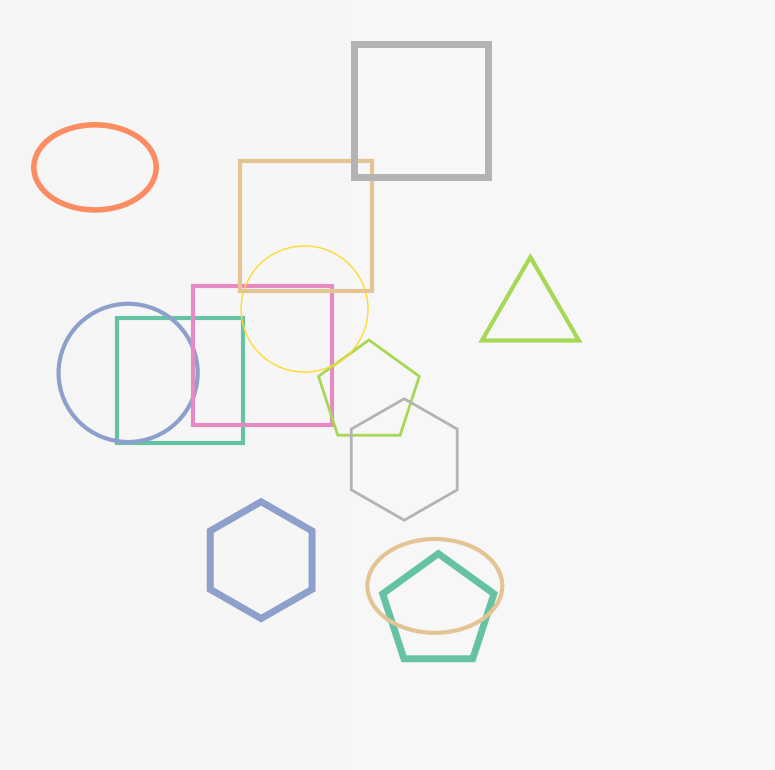[{"shape": "pentagon", "thickness": 2.5, "radius": 0.38, "center": [0.566, 0.205]}, {"shape": "square", "thickness": 1.5, "radius": 0.41, "center": [0.232, 0.506]}, {"shape": "oval", "thickness": 2, "radius": 0.39, "center": [0.123, 0.783]}, {"shape": "hexagon", "thickness": 2.5, "radius": 0.38, "center": [0.337, 0.273]}, {"shape": "circle", "thickness": 1.5, "radius": 0.45, "center": [0.165, 0.516]}, {"shape": "square", "thickness": 1.5, "radius": 0.45, "center": [0.338, 0.539]}, {"shape": "pentagon", "thickness": 1, "radius": 0.34, "center": [0.476, 0.49]}, {"shape": "triangle", "thickness": 1.5, "radius": 0.36, "center": [0.684, 0.594]}, {"shape": "circle", "thickness": 0.5, "radius": 0.41, "center": [0.393, 0.599]}, {"shape": "oval", "thickness": 1.5, "radius": 0.44, "center": [0.561, 0.239]}, {"shape": "square", "thickness": 1.5, "radius": 0.42, "center": [0.395, 0.707]}, {"shape": "square", "thickness": 2.5, "radius": 0.43, "center": [0.543, 0.856]}, {"shape": "hexagon", "thickness": 1, "radius": 0.39, "center": [0.522, 0.403]}]